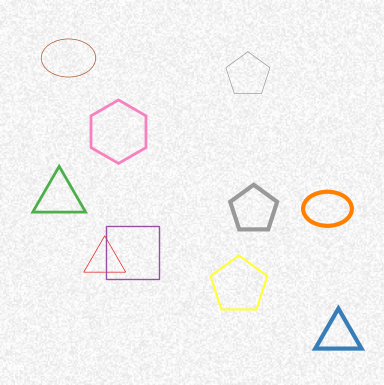[{"shape": "triangle", "thickness": 0.5, "radius": 0.31, "center": [0.272, 0.325]}, {"shape": "triangle", "thickness": 3, "radius": 0.35, "center": [0.879, 0.129]}, {"shape": "triangle", "thickness": 2, "radius": 0.4, "center": [0.154, 0.489]}, {"shape": "square", "thickness": 1, "radius": 0.34, "center": [0.344, 0.345]}, {"shape": "oval", "thickness": 3, "radius": 0.32, "center": [0.851, 0.458]}, {"shape": "pentagon", "thickness": 1.5, "radius": 0.39, "center": [0.621, 0.259]}, {"shape": "oval", "thickness": 0.5, "radius": 0.35, "center": [0.178, 0.849]}, {"shape": "hexagon", "thickness": 2, "radius": 0.41, "center": [0.308, 0.658]}, {"shape": "pentagon", "thickness": 3, "radius": 0.32, "center": [0.659, 0.456]}, {"shape": "pentagon", "thickness": 0.5, "radius": 0.3, "center": [0.644, 0.806]}]